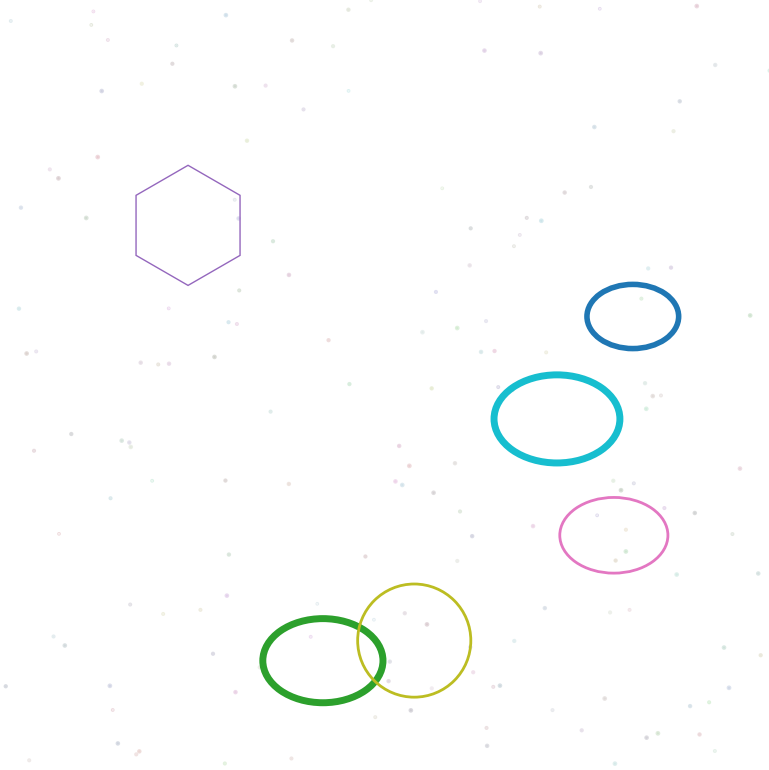[{"shape": "oval", "thickness": 2, "radius": 0.3, "center": [0.822, 0.589]}, {"shape": "oval", "thickness": 2.5, "radius": 0.39, "center": [0.419, 0.142]}, {"shape": "hexagon", "thickness": 0.5, "radius": 0.39, "center": [0.244, 0.707]}, {"shape": "oval", "thickness": 1, "radius": 0.35, "center": [0.797, 0.305]}, {"shape": "circle", "thickness": 1, "radius": 0.37, "center": [0.538, 0.168]}, {"shape": "oval", "thickness": 2.5, "radius": 0.41, "center": [0.723, 0.456]}]